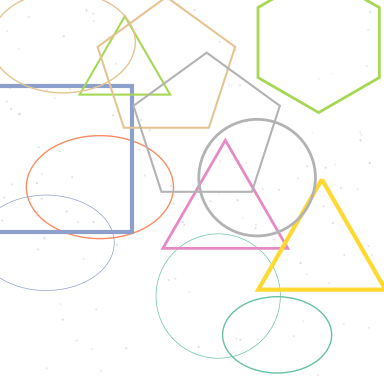[{"shape": "circle", "thickness": 0.5, "radius": 0.81, "center": [0.567, 0.231]}, {"shape": "oval", "thickness": 1, "radius": 0.71, "center": [0.72, 0.13]}, {"shape": "oval", "thickness": 1, "radius": 0.96, "center": [0.259, 0.514]}, {"shape": "square", "thickness": 3, "radius": 0.95, "center": [0.151, 0.587]}, {"shape": "oval", "thickness": 0.5, "radius": 0.89, "center": [0.12, 0.369]}, {"shape": "triangle", "thickness": 2, "radius": 0.94, "center": [0.585, 0.449]}, {"shape": "hexagon", "thickness": 2, "radius": 0.91, "center": [0.828, 0.889]}, {"shape": "triangle", "thickness": 1.5, "radius": 0.68, "center": [0.324, 0.822]}, {"shape": "triangle", "thickness": 3, "radius": 0.95, "center": [0.836, 0.343]}, {"shape": "oval", "thickness": 1, "radius": 0.94, "center": [0.164, 0.89]}, {"shape": "pentagon", "thickness": 1.5, "radius": 0.94, "center": [0.432, 0.82]}, {"shape": "pentagon", "thickness": 1.5, "radius": 1.0, "center": [0.537, 0.663]}, {"shape": "circle", "thickness": 2, "radius": 0.76, "center": [0.668, 0.539]}]